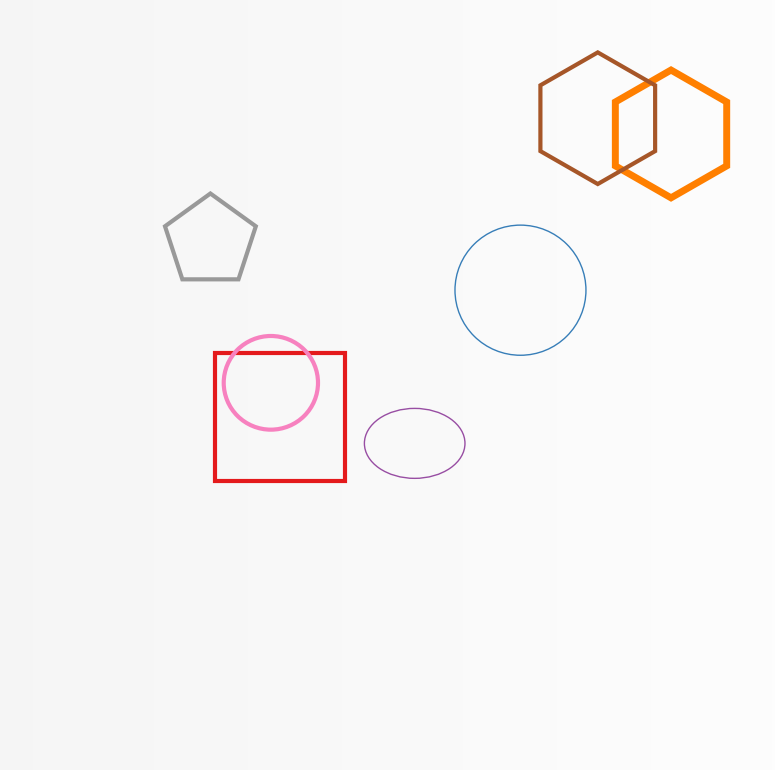[{"shape": "square", "thickness": 1.5, "radius": 0.42, "center": [0.361, 0.458]}, {"shape": "circle", "thickness": 0.5, "radius": 0.42, "center": [0.672, 0.623]}, {"shape": "oval", "thickness": 0.5, "radius": 0.32, "center": [0.535, 0.424]}, {"shape": "hexagon", "thickness": 2.5, "radius": 0.41, "center": [0.866, 0.826]}, {"shape": "hexagon", "thickness": 1.5, "radius": 0.43, "center": [0.771, 0.846]}, {"shape": "circle", "thickness": 1.5, "radius": 0.3, "center": [0.349, 0.503]}, {"shape": "pentagon", "thickness": 1.5, "radius": 0.31, "center": [0.271, 0.687]}]